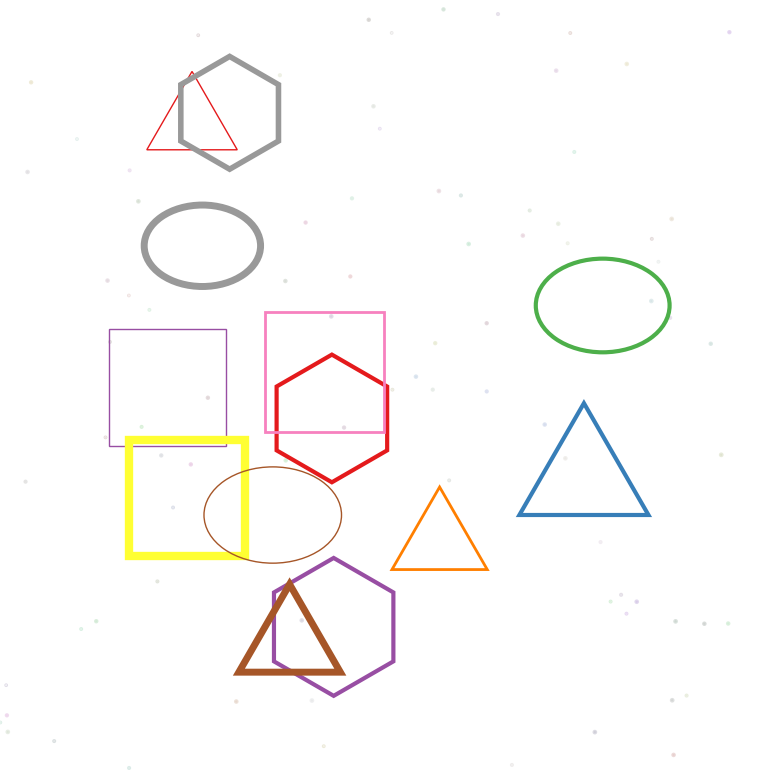[{"shape": "hexagon", "thickness": 1.5, "radius": 0.41, "center": [0.431, 0.457]}, {"shape": "triangle", "thickness": 0.5, "radius": 0.34, "center": [0.249, 0.839]}, {"shape": "triangle", "thickness": 1.5, "radius": 0.48, "center": [0.758, 0.38]}, {"shape": "oval", "thickness": 1.5, "radius": 0.43, "center": [0.783, 0.603]}, {"shape": "square", "thickness": 0.5, "radius": 0.38, "center": [0.217, 0.497]}, {"shape": "hexagon", "thickness": 1.5, "radius": 0.45, "center": [0.433, 0.186]}, {"shape": "triangle", "thickness": 1, "radius": 0.36, "center": [0.571, 0.296]}, {"shape": "square", "thickness": 3, "radius": 0.38, "center": [0.243, 0.354]}, {"shape": "triangle", "thickness": 2.5, "radius": 0.38, "center": [0.376, 0.165]}, {"shape": "oval", "thickness": 0.5, "radius": 0.45, "center": [0.354, 0.331]}, {"shape": "square", "thickness": 1, "radius": 0.39, "center": [0.421, 0.517]}, {"shape": "hexagon", "thickness": 2, "radius": 0.37, "center": [0.298, 0.853]}, {"shape": "oval", "thickness": 2.5, "radius": 0.38, "center": [0.263, 0.681]}]